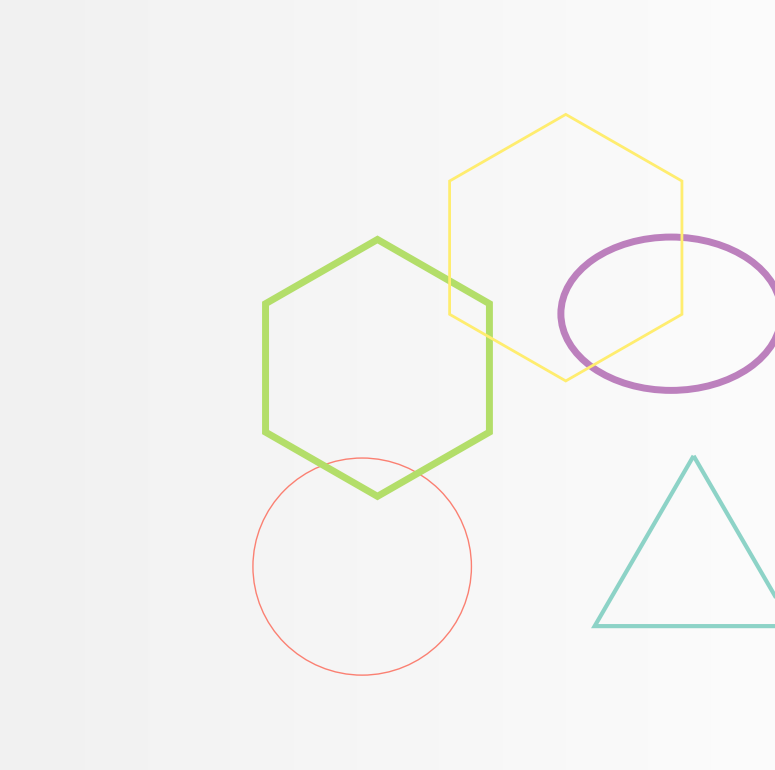[{"shape": "triangle", "thickness": 1.5, "radius": 0.74, "center": [0.895, 0.261]}, {"shape": "circle", "thickness": 0.5, "radius": 0.7, "center": [0.467, 0.264]}, {"shape": "hexagon", "thickness": 2.5, "radius": 0.83, "center": [0.487, 0.522]}, {"shape": "oval", "thickness": 2.5, "radius": 0.71, "center": [0.866, 0.593]}, {"shape": "hexagon", "thickness": 1, "radius": 0.87, "center": [0.73, 0.678]}]